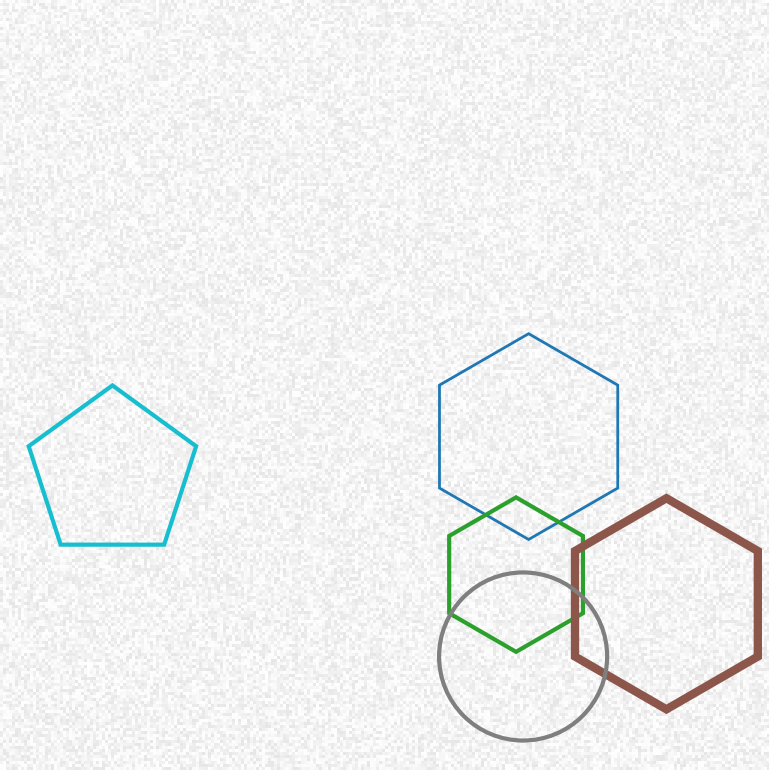[{"shape": "hexagon", "thickness": 1, "radius": 0.67, "center": [0.687, 0.433]}, {"shape": "hexagon", "thickness": 1.5, "radius": 0.5, "center": [0.67, 0.254]}, {"shape": "hexagon", "thickness": 3, "radius": 0.69, "center": [0.865, 0.216]}, {"shape": "circle", "thickness": 1.5, "radius": 0.55, "center": [0.679, 0.147]}, {"shape": "pentagon", "thickness": 1.5, "radius": 0.57, "center": [0.146, 0.385]}]